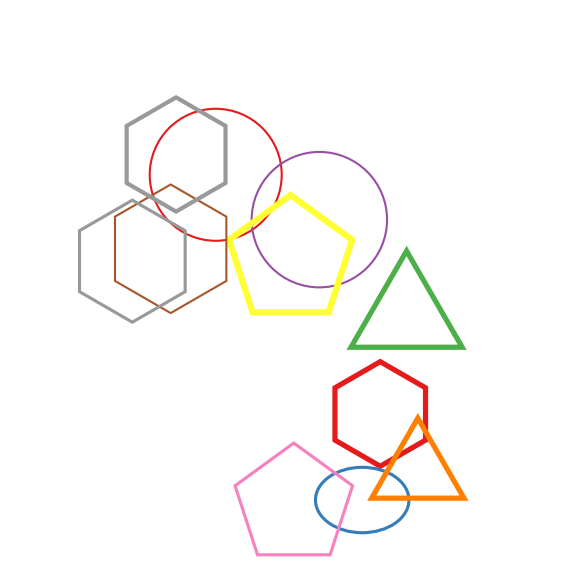[{"shape": "hexagon", "thickness": 2.5, "radius": 0.45, "center": [0.658, 0.282]}, {"shape": "circle", "thickness": 1, "radius": 0.57, "center": [0.374, 0.696]}, {"shape": "oval", "thickness": 1.5, "radius": 0.4, "center": [0.627, 0.133]}, {"shape": "triangle", "thickness": 2.5, "radius": 0.56, "center": [0.704, 0.453]}, {"shape": "circle", "thickness": 1, "radius": 0.59, "center": [0.553, 0.619]}, {"shape": "triangle", "thickness": 2.5, "radius": 0.46, "center": [0.723, 0.183]}, {"shape": "pentagon", "thickness": 3, "radius": 0.56, "center": [0.503, 0.549]}, {"shape": "hexagon", "thickness": 1, "radius": 0.56, "center": [0.296, 0.568]}, {"shape": "pentagon", "thickness": 1.5, "radius": 0.53, "center": [0.509, 0.125]}, {"shape": "hexagon", "thickness": 1.5, "radius": 0.53, "center": [0.229, 0.547]}, {"shape": "hexagon", "thickness": 2, "radius": 0.49, "center": [0.305, 0.732]}]